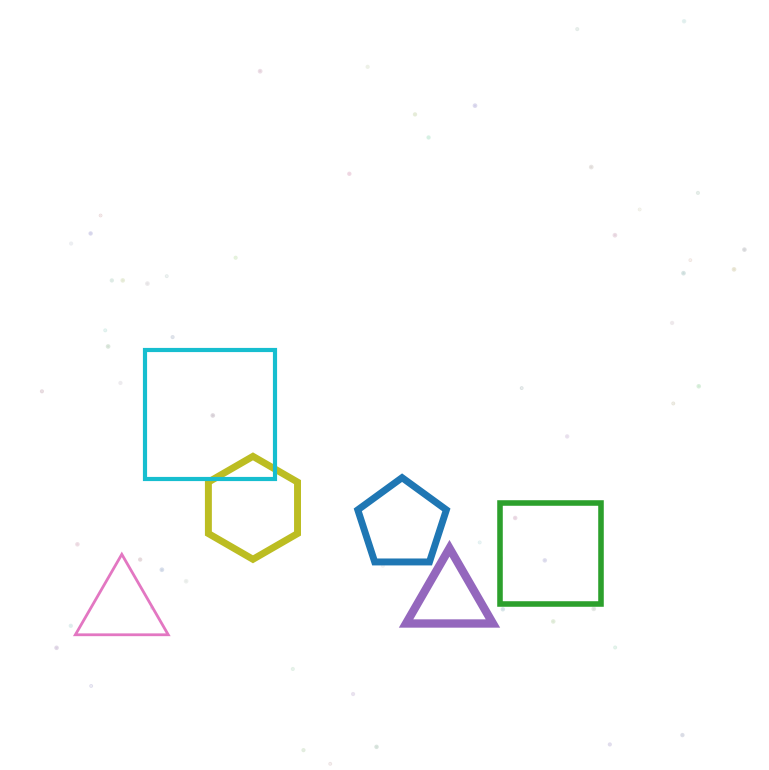[{"shape": "pentagon", "thickness": 2.5, "radius": 0.3, "center": [0.522, 0.319]}, {"shape": "square", "thickness": 2, "radius": 0.33, "center": [0.715, 0.282]}, {"shape": "triangle", "thickness": 3, "radius": 0.33, "center": [0.584, 0.223]}, {"shape": "triangle", "thickness": 1, "radius": 0.35, "center": [0.158, 0.21]}, {"shape": "hexagon", "thickness": 2.5, "radius": 0.33, "center": [0.329, 0.34]}, {"shape": "square", "thickness": 1.5, "radius": 0.42, "center": [0.273, 0.461]}]